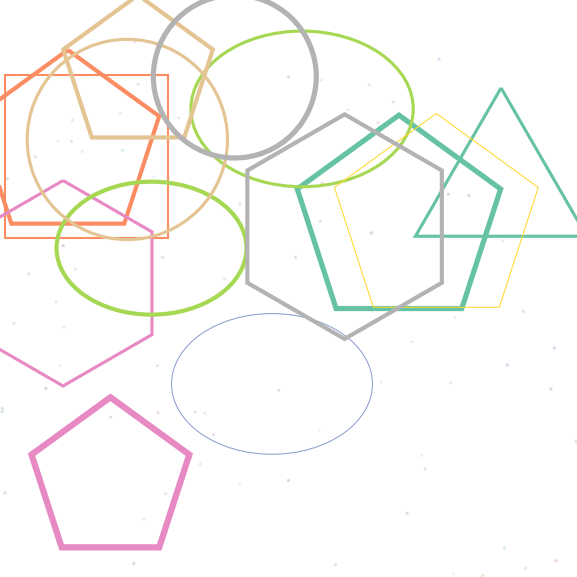[{"shape": "triangle", "thickness": 1.5, "radius": 0.86, "center": [0.868, 0.676]}, {"shape": "pentagon", "thickness": 2.5, "radius": 0.93, "center": [0.691, 0.615]}, {"shape": "square", "thickness": 1, "radius": 0.71, "center": [0.15, 0.728]}, {"shape": "pentagon", "thickness": 2, "radius": 0.83, "center": [0.117, 0.746]}, {"shape": "oval", "thickness": 0.5, "radius": 0.87, "center": [0.471, 0.334]}, {"shape": "hexagon", "thickness": 1.5, "radius": 0.89, "center": [0.109, 0.509]}, {"shape": "pentagon", "thickness": 3, "radius": 0.72, "center": [0.191, 0.168]}, {"shape": "oval", "thickness": 2, "radius": 0.82, "center": [0.262, 0.569]}, {"shape": "oval", "thickness": 1.5, "radius": 0.96, "center": [0.523, 0.811]}, {"shape": "pentagon", "thickness": 0.5, "radius": 0.93, "center": [0.756, 0.617]}, {"shape": "circle", "thickness": 1.5, "radius": 0.87, "center": [0.221, 0.758]}, {"shape": "pentagon", "thickness": 2, "radius": 0.68, "center": [0.239, 0.871]}, {"shape": "hexagon", "thickness": 2, "radius": 0.97, "center": [0.597, 0.607]}, {"shape": "circle", "thickness": 2.5, "radius": 0.71, "center": [0.407, 0.867]}]